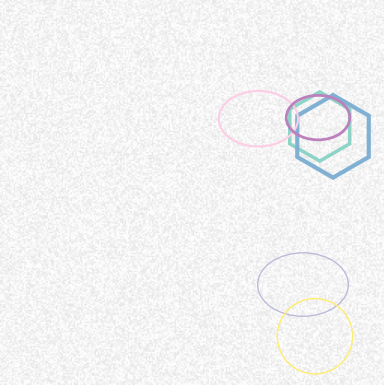[{"shape": "hexagon", "thickness": 2.5, "radius": 0.45, "center": [0.83, 0.672]}, {"shape": "oval", "thickness": 1, "radius": 0.59, "center": [0.787, 0.261]}, {"shape": "hexagon", "thickness": 3, "radius": 0.54, "center": [0.865, 0.646]}, {"shape": "oval", "thickness": 1.5, "radius": 0.51, "center": [0.671, 0.691]}, {"shape": "oval", "thickness": 2, "radius": 0.41, "center": [0.826, 0.694]}, {"shape": "circle", "thickness": 1, "radius": 0.49, "center": [0.818, 0.127]}]